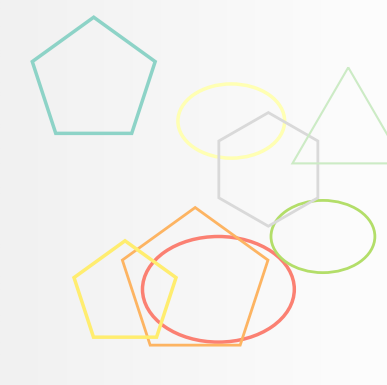[{"shape": "pentagon", "thickness": 2.5, "radius": 0.83, "center": [0.242, 0.788]}, {"shape": "oval", "thickness": 2.5, "radius": 0.69, "center": [0.597, 0.686]}, {"shape": "oval", "thickness": 2.5, "radius": 0.98, "center": [0.564, 0.249]}, {"shape": "pentagon", "thickness": 2, "radius": 0.99, "center": [0.504, 0.263]}, {"shape": "oval", "thickness": 2, "radius": 0.67, "center": [0.833, 0.386]}, {"shape": "hexagon", "thickness": 2, "radius": 0.74, "center": [0.693, 0.56]}, {"shape": "triangle", "thickness": 1.5, "radius": 0.83, "center": [0.899, 0.659]}, {"shape": "pentagon", "thickness": 2.5, "radius": 0.69, "center": [0.323, 0.236]}]